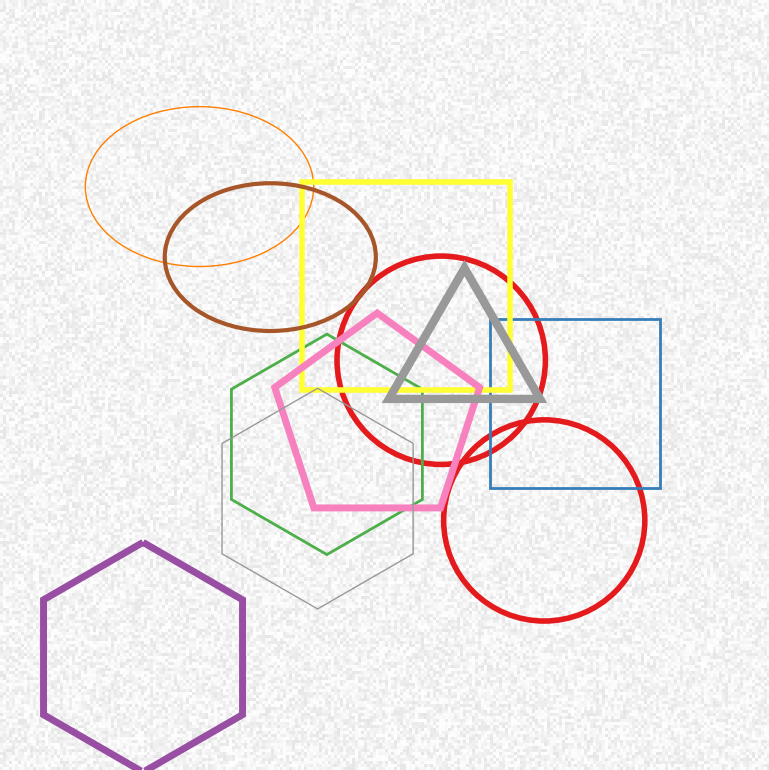[{"shape": "circle", "thickness": 2, "radius": 0.65, "center": [0.707, 0.324]}, {"shape": "circle", "thickness": 2, "radius": 0.68, "center": [0.573, 0.532]}, {"shape": "square", "thickness": 1, "radius": 0.55, "center": [0.747, 0.476]}, {"shape": "hexagon", "thickness": 1, "radius": 0.72, "center": [0.425, 0.423]}, {"shape": "hexagon", "thickness": 2.5, "radius": 0.75, "center": [0.186, 0.146]}, {"shape": "oval", "thickness": 0.5, "radius": 0.74, "center": [0.259, 0.758]}, {"shape": "square", "thickness": 2, "radius": 0.68, "center": [0.527, 0.629]}, {"shape": "oval", "thickness": 1.5, "radius": 0.69, "center": [0.351, 0.666]}, {"shape": "pentagon", "thickness": 2.5, "radius": 0.7, "center": [0.49, 0.454]}, {"shape": "hexagon", "thickness": 0.5, "radius": 0.72, "center": [0.412, 0.352]}, {"shape": "triangle", "thickness": 3, "radius": 0.57, "center": [0.603, 0.539]}]